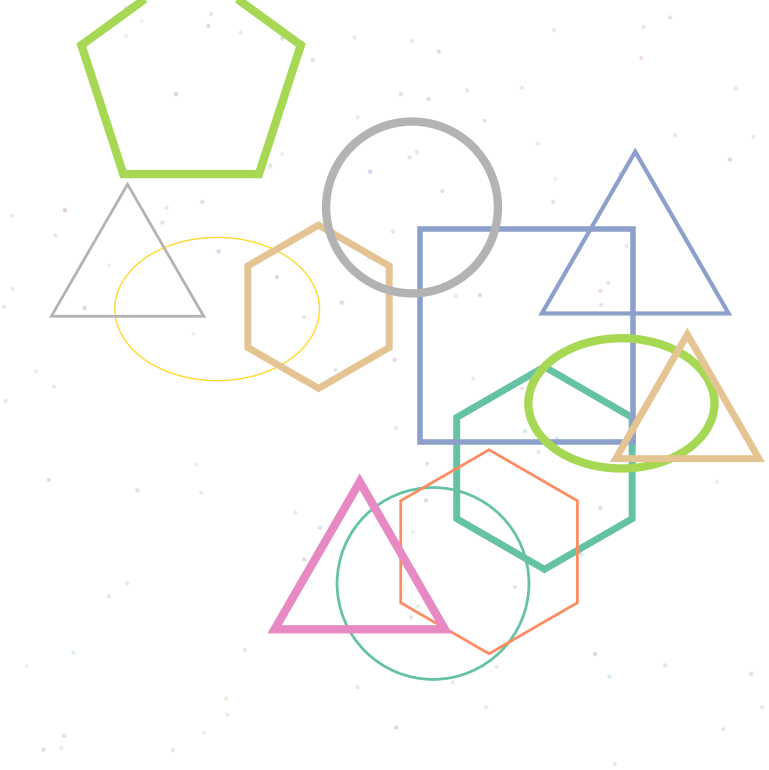[{"shape": "hexagon", "thickness": 2.5, "radius": 0.66, "center": [0.707, 0.392]}, {"shape": "circle", "thickness": 1, "radius": 0.62, "center": [0.562, 0.242]}, {"shape": "hexagon", "thickness": 1, "radius": 0.66, "center": [0.635, 0.283]}, {"shape": "square", "thickness": 2, "radius": 0.69, "center": [0.684, 0.564]}, {"shape": "triangle", "thickness": 1.5, "radius": 0.7, "center": [0.825, 0.663]}, {"shape": "triangle", "thickness": 3, "radius": 0.64, "center": [0.467, 0.247]}, {"shape": "pentagon", "thickness": 3, "radius": 0.75, "center": [0.248, 0.895]}, {"shape": "oval", "thickness": 3, "radius": 0.6, "center": [0.807, 0.476]}, {"shape": "oval", "thickness": 0.5, "radius": 0.66, "center": [0.282, 0.599]}, {"shape": "hexagon", "thickness": 2.5, "radius": 0.53, "center": [0.414, 0.602]}, {"shape": "triangle", "thickness": 2.5, "radius": 0.54, "center": [0.893, 0.458]}, {"shape": "circle", "thickness": 3, "radius": 0.56, "center": [0.535, 0.731]}, {"shape": "triangle", "thickness": 1, "radius": 0.57, "center": [0.166, 0.646]}]